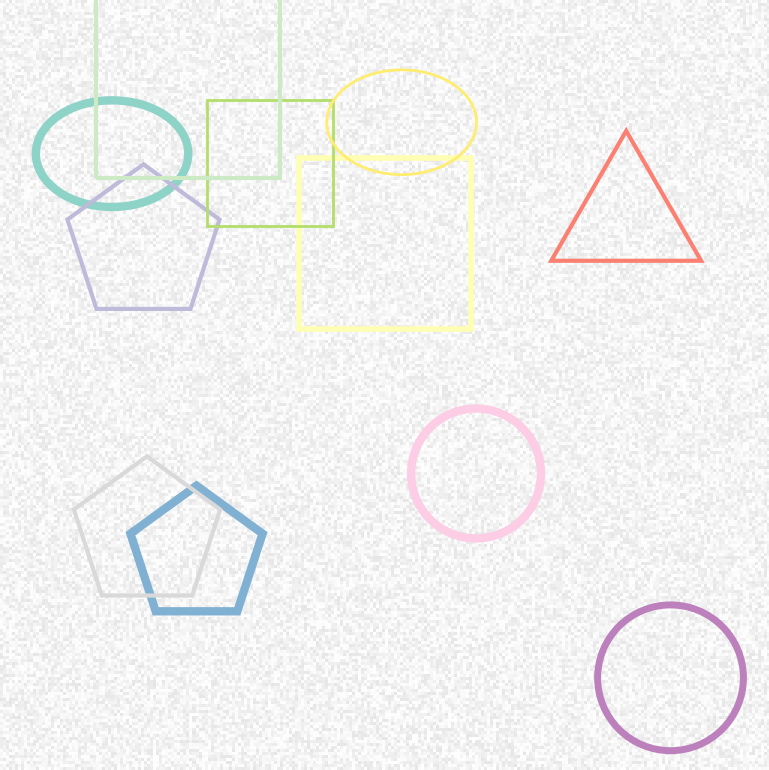[{"shape": "oval", "thickness": 3, "radius": 0.49, "center": [0.146, 0.8]}, {"shape": "square", "thickness": 2, "radius": 0.56, "center": [0.5, 0.684]}, {"shape": "pentagon", "thickness": 1.5, "radius": 0.52, "center": [0.186, 0.683]}, {"shape": "triangle", "thickness": 1.5, "radius": 0.56, "center": [0.813, 0.718]}, {"shape": "pentagon", "thickness": 3, "radius": 0.45, "center": [0.255, 0.279]}, {"shape": "square", "thickness": 1, "radius": 0.41, "center": [0.351, 0.788]}, {"shape": "circle", "thickness": 3, "radius": 0.42, "center": [0.618, 0.385]}, {"shape": "pentagon", "thickness": 1.5, "radius": 0.5, "center": [0.191, 0.307]}, {"shape": "circle", "thickness": 2.5, "radius": 0.47, "center": [0.871, 0.12]}, {"shape": "square", "thickness": 1.5, "radius": 0.6, "center": [0.244, 0.889]}, {"shape": "oval", "thickness": 1, "radius": 0.49, "center": [0.522, 0.841]}]